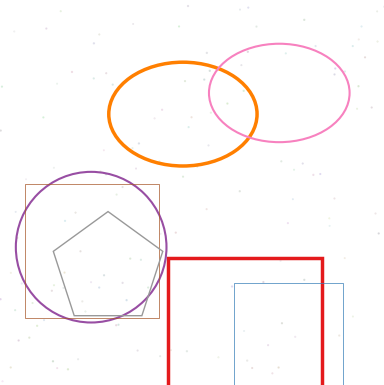[{"shape": "square", "thickness": 2.5, "radius": 1.0, "center": [0.637, 0.131]}, {"shape": "square", "thickness": 0.5, "radius": 0.71, "center": [0.749, 0.124]}, {"shape": "circle", "thickness": 1.5, "radius": 0.98, "center": [0.237, 0.358]}, {"shape": "oval", "thickness": 2.5, "radius": 0.96, "center": [0.475, 0.704]}, {"shape": "square", "thickness": 0.5, "radius": 0.87, "center": [0.239, 0.348]}, {"shape": "oval", "thickness": 1.5, "radius": 0.91, "center": [0.725, 0.759]}, {"shape": "pentagon", "thickness": 1, "radius": 0.75, "center": [0.281, 0.301]}]